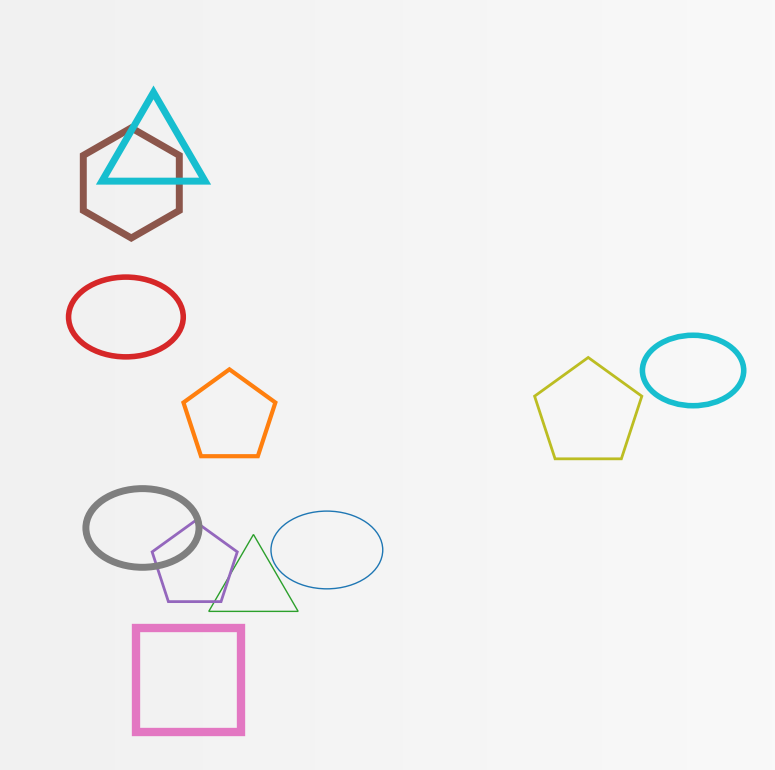[{"shape": "oval", "thickness": 0.5, "radius": 0.36, "center": [0.422, 0.286]}, {"shape": "pentagon", "thickness": 1.5, "radius": 0.31, "center": [0.296, 0.458]}, {"shape": "triangle", "thickness": 0.5, "radius": 0.33, "center": [0.327, 0.239]}, {"shape": "oval", "thickness": 2, "radius": 0.37, "center": [0.162, 0.588]}, {"shape": "pentagon", "thickness": 1, "radius": 0.29, "center": [0.251, 0.265]}, {"shape": "hexagon", "thickness": 2.5, "radius": 0.36, "center": [0.169, 0.762]}, {"shape": "square", "thickness": 3, "radius": 0.34, "center": [0.244, 0.117]}, {"shape": "oval", "thickness": 2.5, "radius": 0.36, "center": [0.184, 0.314]}, {"shape": "pentagon", "thickness": 1, "radius": 0.36, "center": [0.759, 0.463]}, {"shape": "oval", "thickness": 2, "radius": 0.33, "center": [0.894, 0.519]}, {"shape": "triangle", "thickness": 2.5, "radius": 0.38, "center": [0.198, 0.803]}]